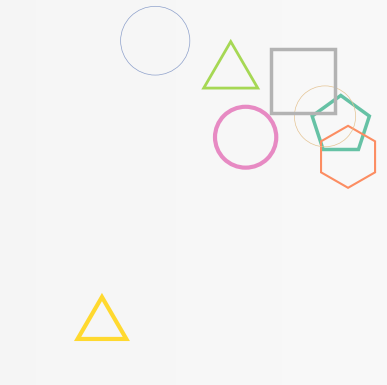[{"shape": "pentagon", "thickness": 2.5, "radius": 0.39, "center": [0.879, 0.674]}, {"shape": "hexagon", "thickness": 1.5, "radius": 0.4, "center": [0.898, 0.593]}, {"shape": "circle", "thickness": 0.5, "radius": 0.45, "center": [0.401, 0.894]}, {"shape": "circle", "thickness": 3, "radius": 0.4, "center": [0.634, 0.644]}, {"shape": "triangle", "thickness": 2, "radius": 0.4, "center": [0.595, 0.811]}, {"shape": "triangle", "thickness": 3, "radius": 0.36, "center": [0.263, 0.156]}, {"shape": "circle", "thickness": 0.5, "radius": 0.4, "center": [0.839, 0.698]}, {"shape": "square", "thickness": 2.5, "radius": 0.41, "center": [0.781, 0.789]}]